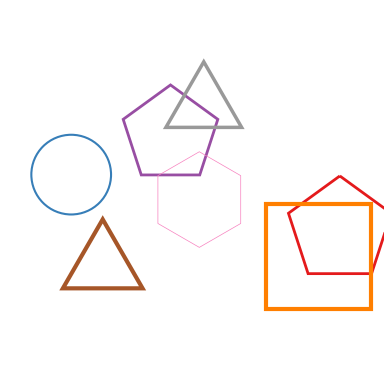[{"shape": "pentagon", "thickness": 2, "radius": 0.7, "center": [0.883, 0.403]}, {"shape": "circle", "thickness": 1.5, "radius": 0.52, "center": [0.185, 0.546]}, {"shape": "pentagon", "thickness": 2, "radius": 0.65, "center": [0.443, 0.65]}, {"shape": "square", "thickness": 3, "radius": 0.68, "center": [0.827, 0.334]}, {"shape": "triangle", "thickness": 3, "radius": 0.6, "center": [0.267, 0.311]}, {"shape": "hexagon", "thickness": 0.5, "radius": 0.62, "center": [0.518, 0.482]}, {"shape": "triangle", "thickness": 2.5, "radius": 0.57, "center": [0.529, 0.726]}]